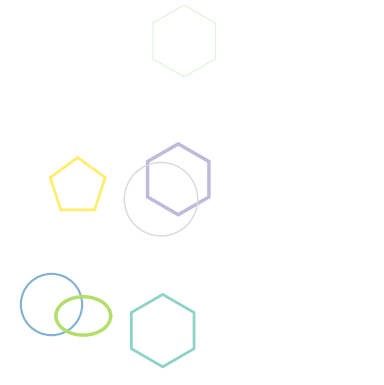[{"shape": "hexagon", "thickness": 2, "radius": 0.47, "center": [0.423, 0.141]}, {"shape": "hexagon", "thickness": 2.5, "radius": 0.46, "center": [0.463, 0.534]}, {"shape": "circle", "thickness": 1.5, "radius": 0.4, "center": [0.134, 0.209]}, {"shape": "oval", "thickness": 2.5, "radius": 0.36, "center": [0.216, 0.179]}, {"shape": "circle", "thickness": 1, "radius": 0.48, "center": [0.418, 0.483]}, {"shape": "hexagon", "thickness": 0.5, "radius": 0.47, "center": [0.478, 0.894]}, {"shape": "pentagon", "thickness": 2, "radius": 0.38, "center": [0.202, 0.516]}]